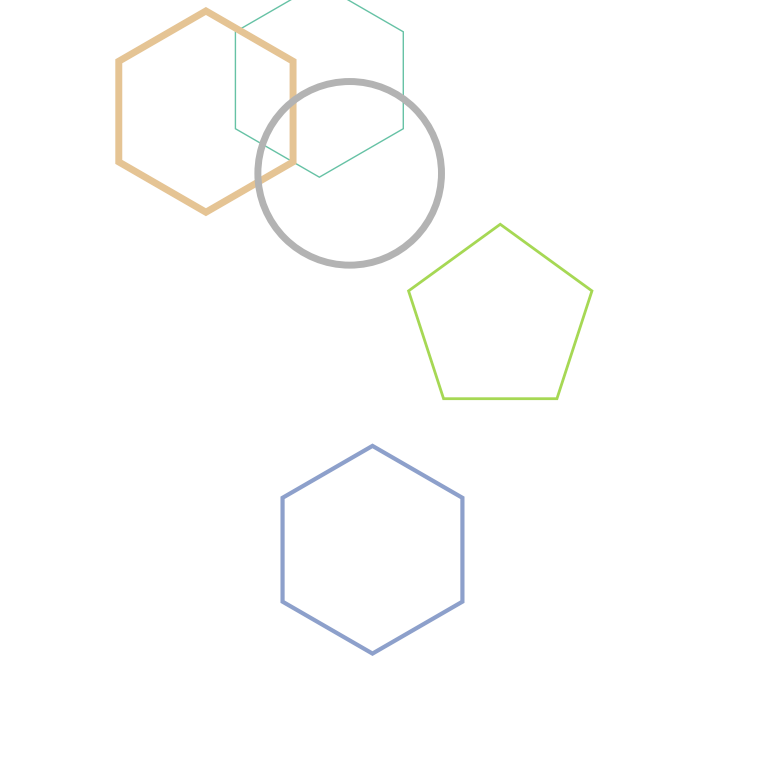[{"shape": "hexagon", "thickness": 0.5, "radius": 0.63, "center": [0.415, 0.896]}, {"shape": "hexagon", "thickness": 1.5, "radius": 0.67, "center": [0.484, 0.286]}, {"shape": "pentagon", "thickness": 1, "radius": 0.63, "center": [0.65, 0.584]}, {"shape": "hexagon", "thickness": 2.5, "radius": 0.65, "center": [0.267, 0.855]}, {"shape": "circle", "thickness": 2.5, "radius": 0.6, "center": [0.454, 0.775]}]